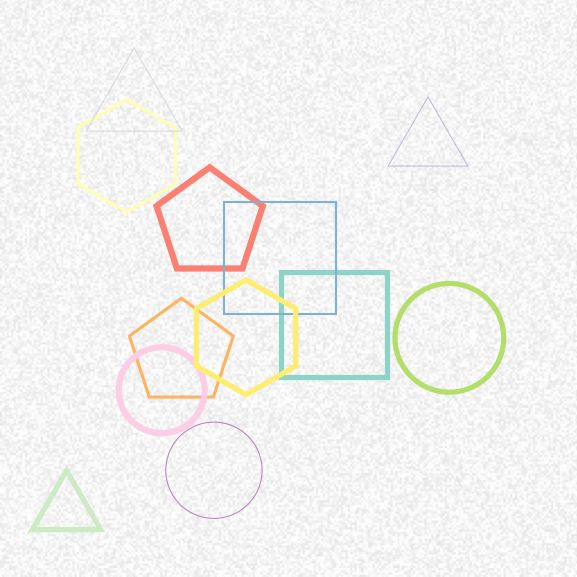[{"shape": "square", "thickness": 2.5, "radius": 0.46, "center": [0.578, 0.437]}, {"shape": "hexagon", "thickness": 1.5, "radius": 0.49, "center": [0.219, 0.73]}, {"shape": "triangle", "thickness": 0.5, "radius": 0.4, "center": [0.741, 0.752]}, {"shape": "pentagon", "thickness": 3, "radius": 0.48, "center": [0.363, 0.613]}, {"shape": "square", "thickness": 1, "radius": 0.48, "center": [0.485, 0.553]}, {"shape": "pentagon", "thickness": 1.5, "radius": 0.47, "center": [0.314, 0.388]}, {"shape": "circle", "thickness": 2.5, "radius": 0.47, "center": [0.778, 0.414]}, {"shape": "circle", "thickness": 3, "radius": 0.37, "center": [0.28, 0.323]}, {"shape": "triangle", "thickness": 0.5, "radius": 0.48, "center": [0.232, 0.82]}, {"shape": "circle", "thickness": 0.5, "radius": 0.42, "center": [0.37, 0.185]}, {"shape": "triangle", "thickness": 2.5, "radius": 0.34, "center": [0.115, 0.116]}, {"shape": "hexagon", "thickness": 2.5, "radius": 0.5, "center": [0.426, 0.415]}]